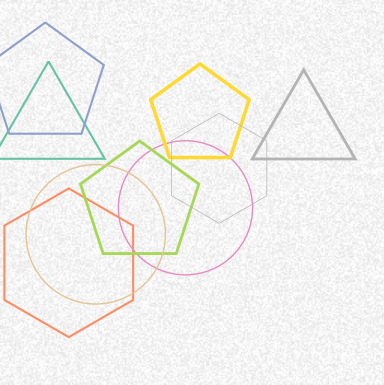[{"shape": "triangle", "thickness": 1.5, "radius": 0.84, "center": [0.126, 0.672]}, {"shape": "hexagon", "thickness": 1.5, "radius": 0.97, "center": [0.179, 0.317]}, {"shape": "pentagon", "thickness": 1.5, "radius": 0.8, "center": [0.118, 0.782]}, {"shape": "circle", "thickness": 1, "radius": 0.87, "center": [0.482, 0.46]}, {"shape": "pentagon", "thickness": 2, "radius": 0.81, "center": [0.363, 0.472]}, {"shape": "pentagon", "thickness": 2.5, "radius": 0.67, "center": [0.519, 0.7]}, {"shape": "circle", "thickness": 1, "radius": 0.91, "center": [0.249, 0.391]}, {"shape": "hexagon", "thickness": 0.5, "radius": 0.71, "center": [0.569, 0.563]}, {"shape": "triangle", "thickness": 2, "radius": 0.77, "center": [0.789, 0.664]}]